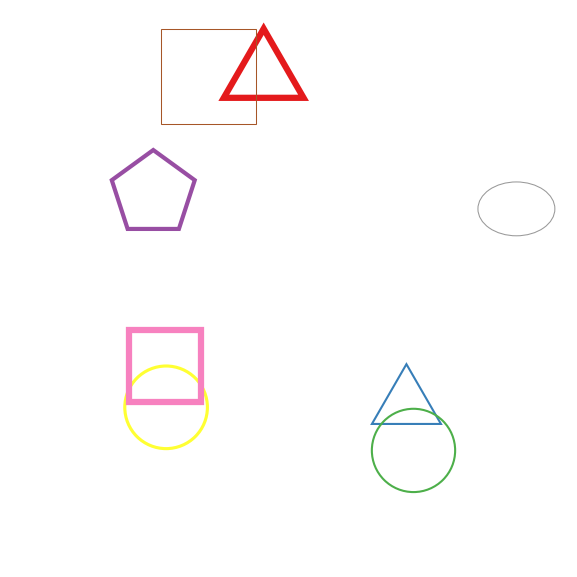[{"shape": "triangle", "thickness": 3, "radius": 0.4, "center": [0.457, 0.87]}, {"shape": "triangle", "thickness": 1, "radius": 0.34, "center": [0.704, 0.3]}, {"shape": "circle", "thickness": 1, "radius": 0.36, "center": [0.716, 0.219]}, {"shape": "pentagon", "thickness": 2, "radius": 0.38, "center": [0.265, 0.664]}, {"shape": "circle", "thickness": 1.5, "radius": 0.36, "center": [0.288, 0.294]}, {"shape": "square", "thickness": 0.5, "radius": 0.41, "center": [0.362, 0.867]}, {"shape": "square", "thickness": 3, "radius": 0.31, "center": [0.286, 0.365]}, {"shape": "oval", "thickness": 0.5, "radius": 0.33, "center": [0.894, 0.637]}]